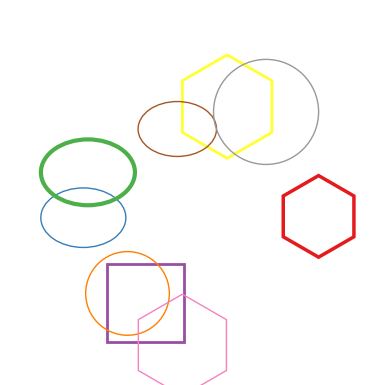[{"shape": "hexagon", "thickness": 2.5, "radius": 0.53, "center": [0.828, 0.438]}, {"shape": "oval", "thickness": 1, "radius": 0.55, "center": [0.216, 0.435]}, {"shape": "oval", "thickness": 3, "radius": 0.61, "center": [0.228, 0.552]}, {"shape": "square", "thickness": 2, "radius": 0.5, "center": [0.377, 0.213]}, {"shape": "circle", "thickness": 1, "radius": 0.54, "center": [0.331, 0.238]}, {"shape": "hexagon", "thickness": 2, "radius": 0.67, "center": [0.59, 0.723]}, {"shape": "oval", "thickness": 1, "radius": 0.51, "center": [0.461, 0.665]}, {"shape": "hexagon", "thickness": 1, "radius": 0.66, "center": [0.474, 0.104]}, {"shape": "circle", "thickness": 1, "radius": 0.68, "center": [0.691, 0.709]}]